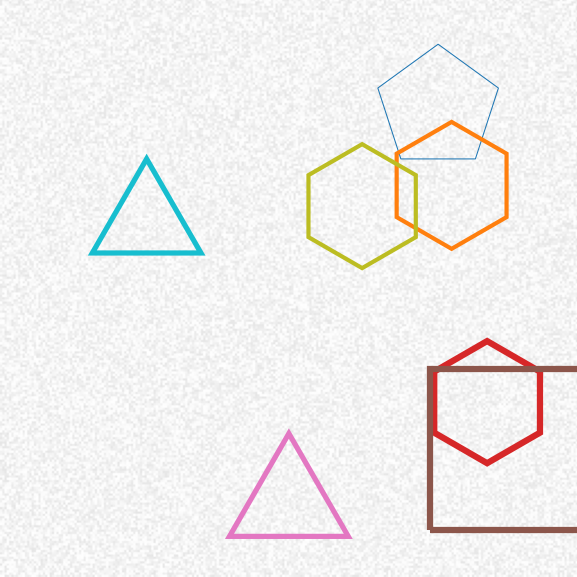[{"shape": "pentagon", "thickness": 0.5, "radius": 0.55, "center": [0.759, 0.813]}, {"shape": "hexagon", "thickness": 2, "radius": 0.55, "center": [0.782, 0.678]}, {"shape": "hexagon", "thickness": 3, "radius": 0.53, "center": [0.843, 0.303]}, {"shape": "square", "thickness": 3, "radius": 0.7, "center": [0.884, 0.221]}, {"shape": "triangle", "thickness": 2.5, "radius": 0.59, "center": [0.5, 0.13]}, {"shape": "hexagon", "thickness": 2, "radius": 0.54, "center": [0.627, 0.642]}, {"shape": "triangle", "thickness": 2.5, "radius": 0.54, "center": [0.254, 0.615]}]